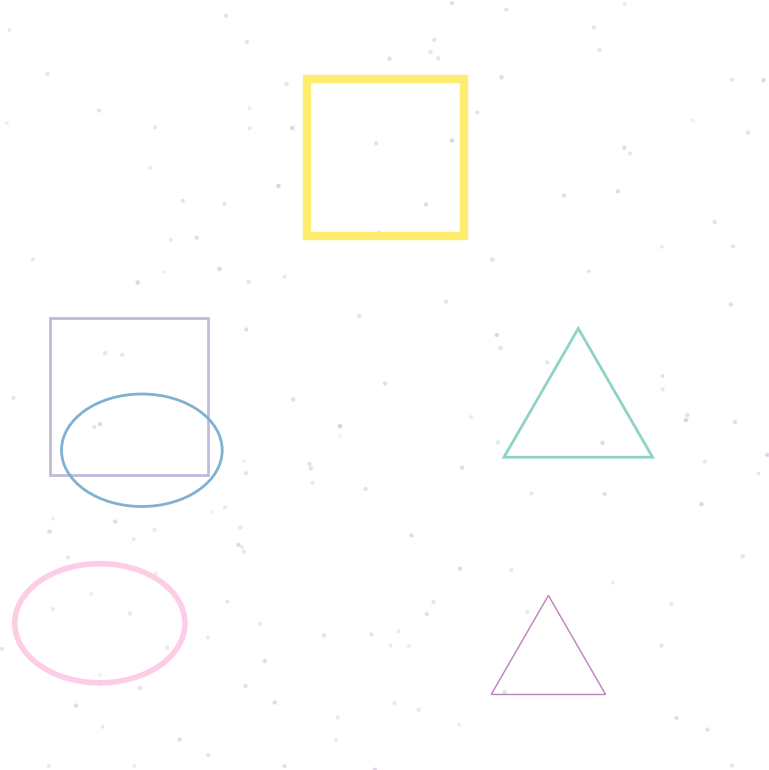[{"shape": "triangle", "thickness": 1, "radius": 0.56, "center": [0.751, 0.462]}, {"shape": "square", "thickness": 1, "radius": 0.51, "center": [0.167, 0.485]}, {"shape": "oval", "thickness": 1, "radius": 0.52, "center": [0.184, 0.415]}, {"shape": "oval", "thickness": 2, "radius": 0.55, "center": [0.13, 0.191]}, {"shape": "triangle", "thickness": 0.5, "radius": 0.43, "center": [0.712, 0.141]}, {"shape": "square", "thickness": 3, "radius": 0.51, "center": [0.501, 0.795]}]